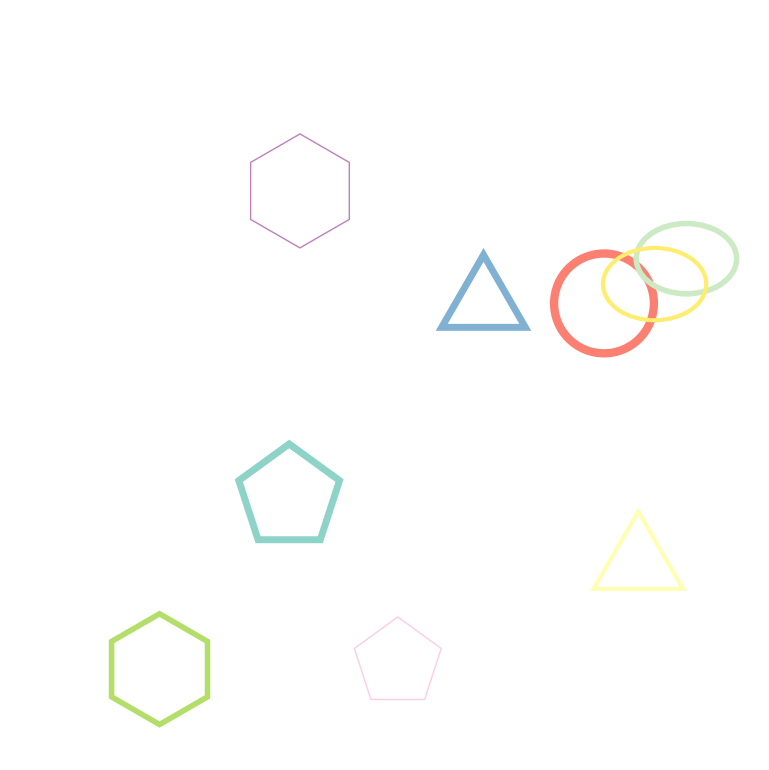[{"shape": "pentagon", "thickness": 2.5, "radius": 0.34, "center": [0.376, 0.355]}, {"shape": "triangle", "thickness": 1.5, "radius": 0.34, "center": [0.829, 0.269]}, {"shape": "circle", "thickness": 3, "radius": 0.32, "center": [0.784, 0.606]}, {"shape": "triangle", "thickness": 2.5, "radius": 0.31, "center": [0.628, 0.606]}, {"shape": "hexagon", "thickness": 2, "radius": 0.36, "center": [0.207, 0.131]}, {"shape": "pentagon", "thickness": 0.5, "radius": 0.3, "center": [0.517, 0.14]}, {"shape": "hexagon", "thickness": 0.5, "radius": 0.37, "center": [0.39, 0.752]}, {"shape": "oval", "thickness": 2, "radius": 0.33, "center": [0.891, 0.664]}, {"shape": "oval", "thickness": 1.5, "radius": 0.34, "center": [0.85, 0.631]}]